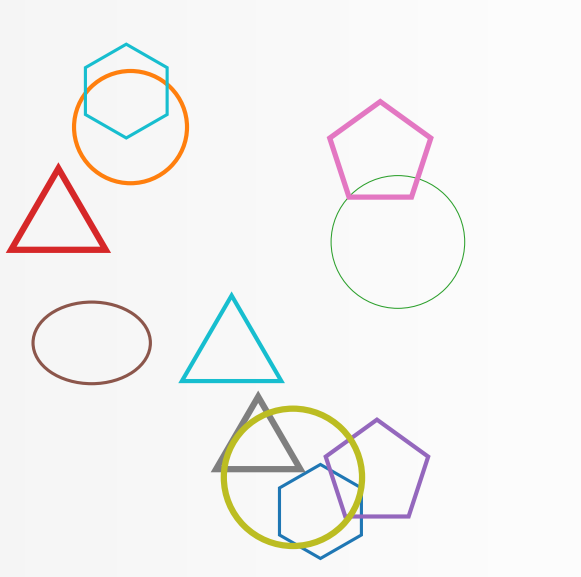[{"shape": "hexagon", "thickness": 1.5, "radius": 0.41, "center": [0.551, 0.113]}, {"shape": "circle", "thickness": 2, "radius": 0.49, "center": [0.225, 0.779]}, {"shape": "circle", "thickness": 0.5, "radius": 0.57, "center": [0.685, 0.58]}, {"shape": "triangle", "thickness": 3, "radius": 0.47, "center": [0.1, 0.614]}, {"shape": "pentagon", "thickness": 2, "radius": 0.46, "center": [0.649, 0.18]}, {"shape": "oval", "thickness": 1.5, "radius": 0.5, "center": [0.158, 0.405]}, {"shape": "pentagon", "thickness": 2.5, "radius": 0.46, "center": [0.654, 0.732]}, {"shape": "triangle", "thickness": 3, "radius": 0.42, "center": [0.444, 0.229]}, {"shape": "circle", "thickness": 3, "radius": 0.59, "center": [0.504, 0.173]}, {"shape": "hexagon", "thickness": 1.5, "radius": 0.41, "center": [0.217, 0.841]}, {"shape": "triangle", "thickness": 2, "radius": 0.49, "center": [0.398, 0.389]}]